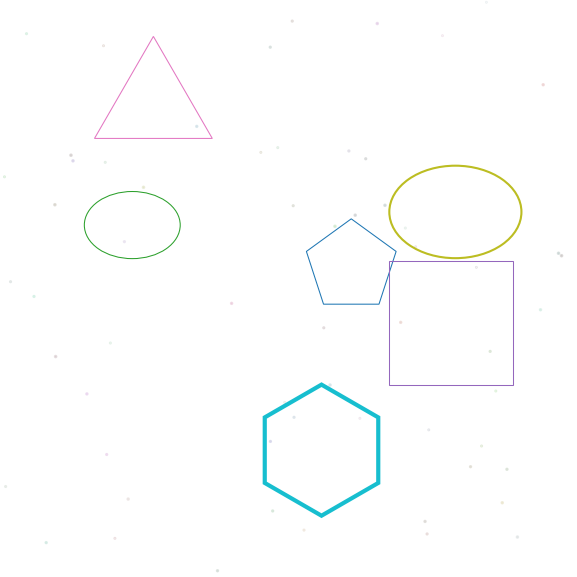[{"shape": "pentagon", "thickness": 0.5, "radius": 0.41, "center": [0.608, 0.539]}, {"shape": "oval", "thickness": 0.5, "radius": 0.42, "center": [0.229, 0.609]}, {"shape": "square", "thickness": 0.5, "radius": 0.54, "center": [0.781, 0.441]}, {"shape": "triangle", "thickness": 0.5, "radius": 0.59, "center": [0.266, 0.818]}, {"shape": "oval", "thickness": 1, "radius": 0.57, "center": [0.789, 0.632]}, {"shape": "hexagon", "thickness": 2, "radius": 0.57, "center": [0.557, 0.22]}]